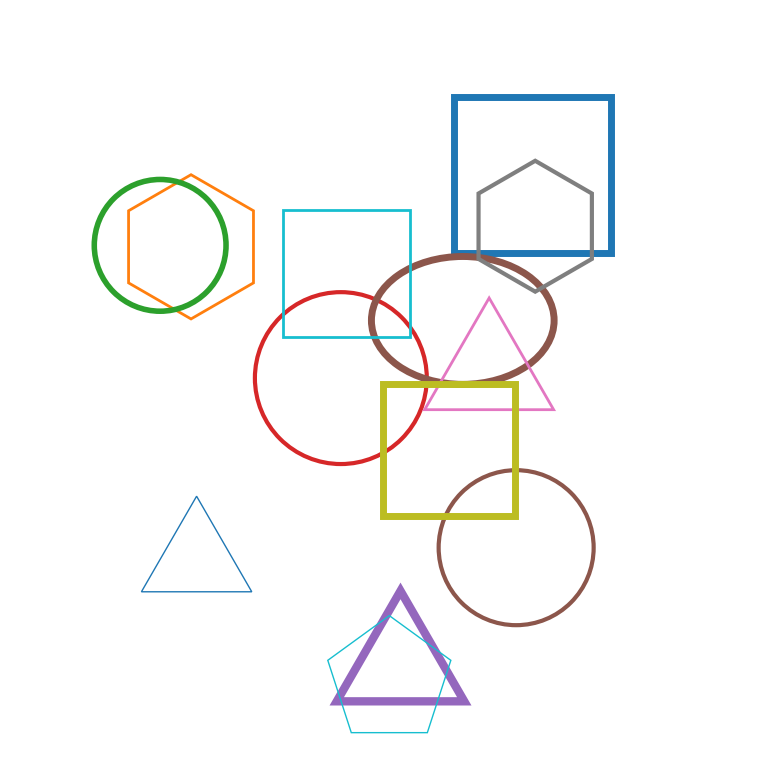[{"shape": "triangle", "thickness": 0.5, "radius": 0.41, "center": [0.255, 0.273]}, {"shape": "square", "thickness": 2.5, "radius": 0.51, "center": [0.692, 0.773]}, {"shape": "hexagon", "thickness": 1, "radius": 0.47, "center": [0.248, 0.679]}, {"shape": "circle", "thickness": 2, "radius": 0.43, "center": [0.208, 0.681]}, {"shape": "circle", "thickness": 1.5, "radius": 0.56, "center": [0.443, 0.509]}, {"shape": "triangle", "thickness": 3, "radius": 0.48, "center": [0.52, 0.137]}, {"shape": "circle", "thickness": 1.5, "radius": 0.5, "center": [0.67, 0.289]}, {"shape": "oval", "thickness": 2.5, "radius": 0.59, "center": [0.601, 0.584]}, {"shape": "triangle", "thickness": 1, "radius": 0.48, "center": [0.635, 0.516]}, {"shape": "hexagon", "thickness": 1.5, "radius": 0.42, "center": [0.695, 0.706]}, {"shape": "square", "thickness": 2.5, "radius": 0.43, "center": [0.584, 0.416]}, {"shape": "pentagon", "thickness": 0.5, "radius": 0.42, "center": [0.506, 0.116]}, {"shape": "square", "thickness": 1, "radius": 0.41, "center": [0.45, 0.645]}]